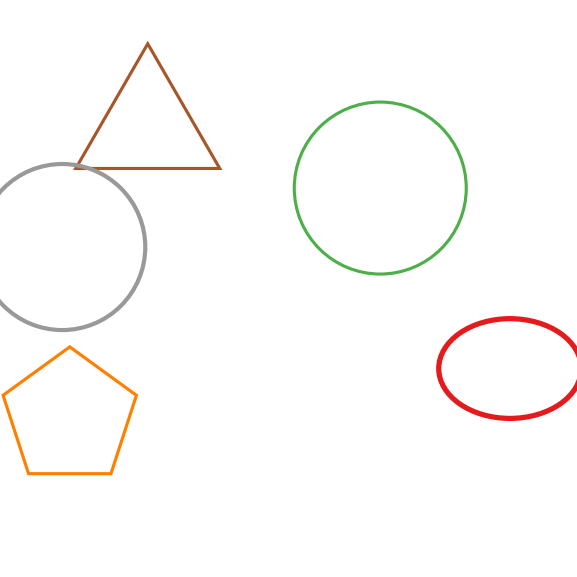[{"shape": "oval", "thickness": 2.5, "radius": 0.62, "center": [0.883, 0.361]}, {"shape": "circle", "thickness": 1.5, "radius": 0.74, "center": [0.658, 0.673]}, {"shape": "pentagon", "thickness": 1.5, "radius": 0.61, "center": [0.121, 0.277]}, {"shape": "triangle", "thickness": 1.5, "radius": 0.72, "center": [0.256, 0.779]}, {"shape": "circle", "thickness": 2, "radius": 0.72, "center": [0.108, 0.571]}]